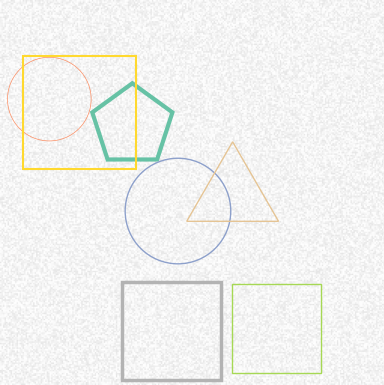[{"shape": "pentagon", "thickness": 3, "radius": 0.55, "center": [0.344, 0.674]}, {"shape": "circle", "thickness": 0.5, "radius": 0.54, "center": [0.128, 0.743]}, {"shape": "circle", "thickness": 1, "radius": 0.69, "center": [0.462, 0.452]}, {"shape": "square", "thickness": 1, "radius": 0.58, "center": [0.718, 0.147]}, {"shape": "square", "thickness": 1.5, "radius": 0.73, "center": [0.206, 0.708]}, {"shape": "triangle", "thickness": 1, "radius": 0.69, "center": [0.604, 0.494]}, {"shape": "square", "thickness": 2.5, "radius": 0.64, "center": [0.446, 0.14]}]